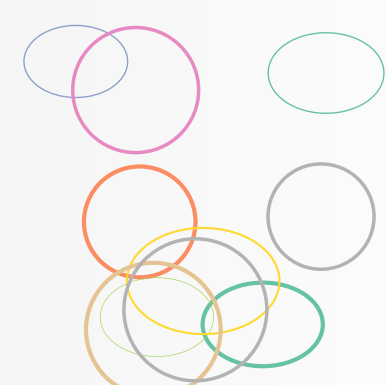[{"shape": "oval", "thickness": 1, "radius": 0.75, "center": [0.841, 0.81]}, {"shape": "oval", "thickness": 3, "radius": 0.78, "center": [0.678, 0.157]}, {"shape": "circle", "thickness": 3, "radius": 0.72, "center": [0.361, 0.424]}, {"shape": "oval", "thickness": 1, "radius": 0.67, "center": [0.196, 0.84]}, {"shape": "circle", "thickness": 2.5, "radius": 0.81, "center": [0.35, 0.766]}, {"shape": "oval", "thickness": 0.5, "radius": 0.73, "center": [0.405, 0.176]}, {"shape": "oval", "thickness": 1.5, "radius": 0.98, "center": [0.524, 0.27]}, {"shape": "circle", "thickness": 3, "radius": 0.87, "center": [0.396, 0.144]}, {"shape": "circle", "thickness": 2.5, "radius": 0.68, "center": [0.828, 0.437]}, {"shape": "circle", "thickness": 2.5, "radius": 0.92, "center": [0.504, 0.195]}]